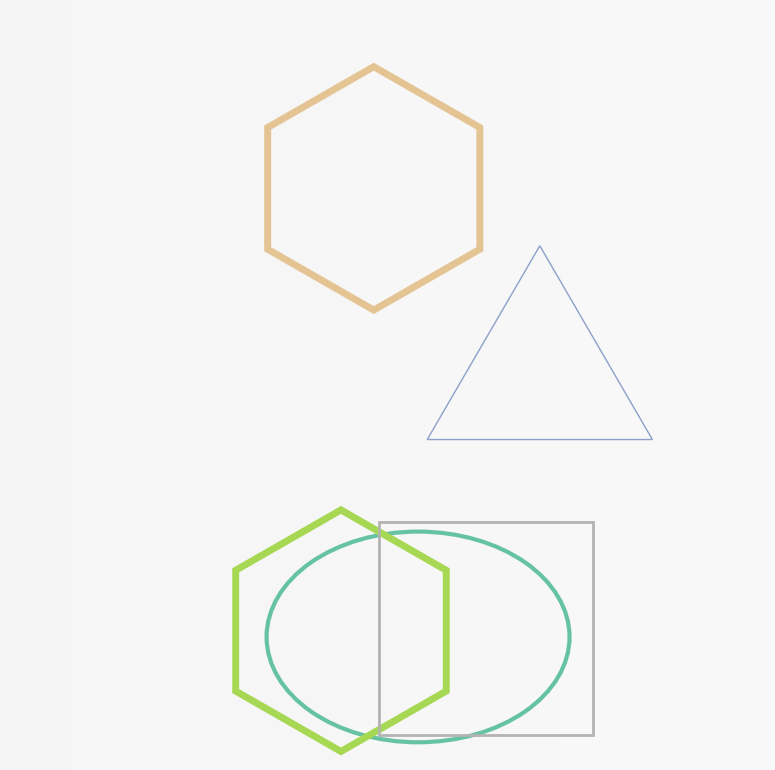[{"shape": "oval", "thickness": 1.5, "radius": 0.98, "center": [0.539, 0.173]}, {"shape": "triangle", "thickness": 0.5, "radius": 0.84, "center": [0.697, 0.513]}, {"shape": "hexagon", "thickness": 2.5, "radius": 0.78, "center": [0.44, 0.181]}, {"shape": "hexagon", "thickness": 2.5, "radius": 0.79, "center": [0.482, 0.755]}, {"shape": "square", "thickness": 1, "radius": 0.69, "center": [0.627, 0.184]}]